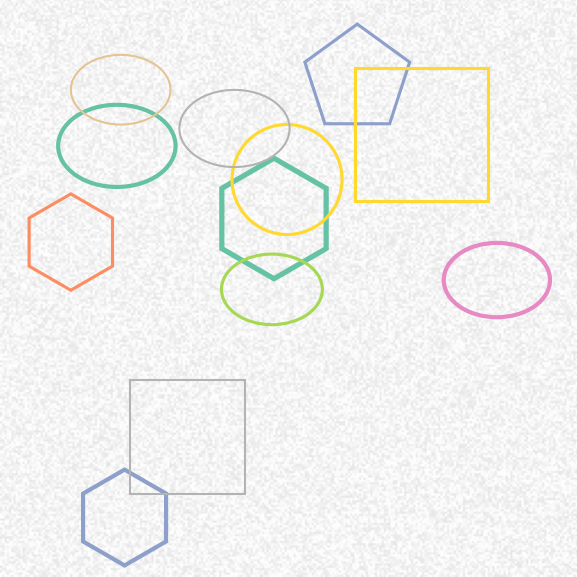[{"shape": "hexagon", "thickness": 2.5, "radius": 0.52, "center": [0.474, 0.621]}, {"shape": "oval", "thickness": 2, "radius": 0.51, "center": [0.202, 0.747]}, {"shape": "hexagon", "thickness": 1.5, "radius": 0.42, "center": [0.123, 0.58]}, {"shape": "hexagon", "thickness": 2, "radius": 0.41, "center": [0.216, 0.103]}, {"shape": "pentagon", "thickness": 1.5, "radius": 0.48, "center": [0.619, 0.862]}, {"shape": "oval", "thickness": 2, "radius": 0.46, "center": [0.86, 0.514]}, {"shape": "oval", "thickness": 1.5, "radius": 0.44, "center": [0.471, 0.498]}, {"shape": "square", "thickness": 1.5, "radius": 0.57, "center": [0.73, 0.766]}, {"shape": "circle", "thickness": 1.5, "radius": 0.48, "center": [0.497, 0.688]}, {"shape": "oval", "thickness": 1, "radius": 0.43, "center": [0.209, 0.844]}, {"shape": "oval", "thickness": 1, "radius": 0.48, "center": [0.406, 0.777]}, {"shape": "square", "thickness": 1, "radius": 0.49, "center": [0.325, 0.243]}]